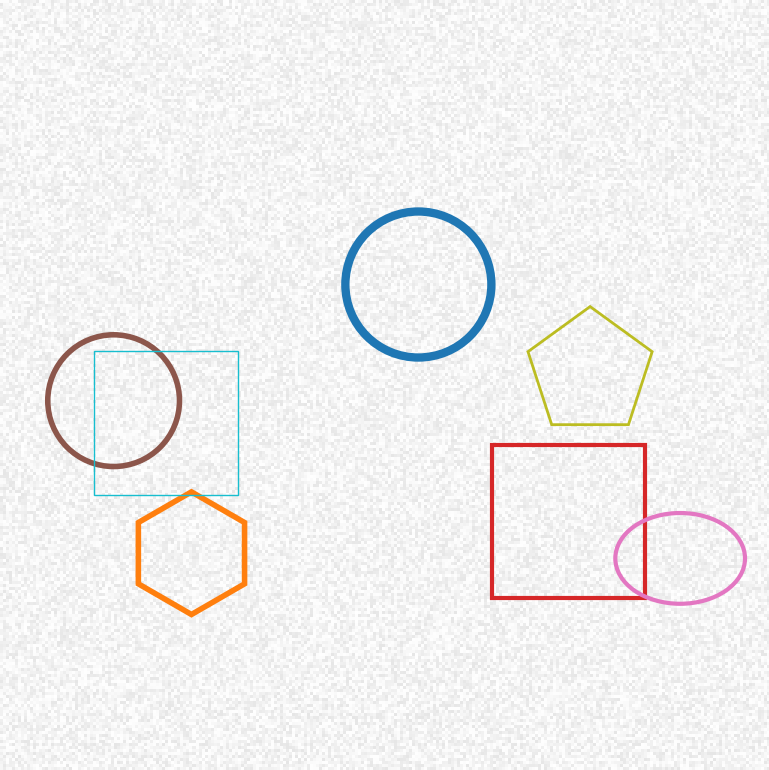[{"shape": "circle", "thickness": 3, "radius": 0.47, "center": [0.543, 0.631]}, {"shape": "hexagon", "thickness": 2, "radius": 0.4, "center": [0.249, 0.282]}, {"shape": "square", "thickness": 1.5, "radius": 0.5, "center": [0.739, 0.322]}, {"shape": "circle", "thickness": 2, "radius": 0.43, "center": [0.148, 0.48]}, {"shape": "oval", "thickness": 1.5, "radius": 0.42, "center": [0.883, 0.275]}, {"shape": "pentagon", "thickness": 1, "radius": 0.42, "center": [0.766, 0.517]}, {"shape": "square", "thickness": 0.5, "radius": 0.47, "center": [0.216, 0.451]}]